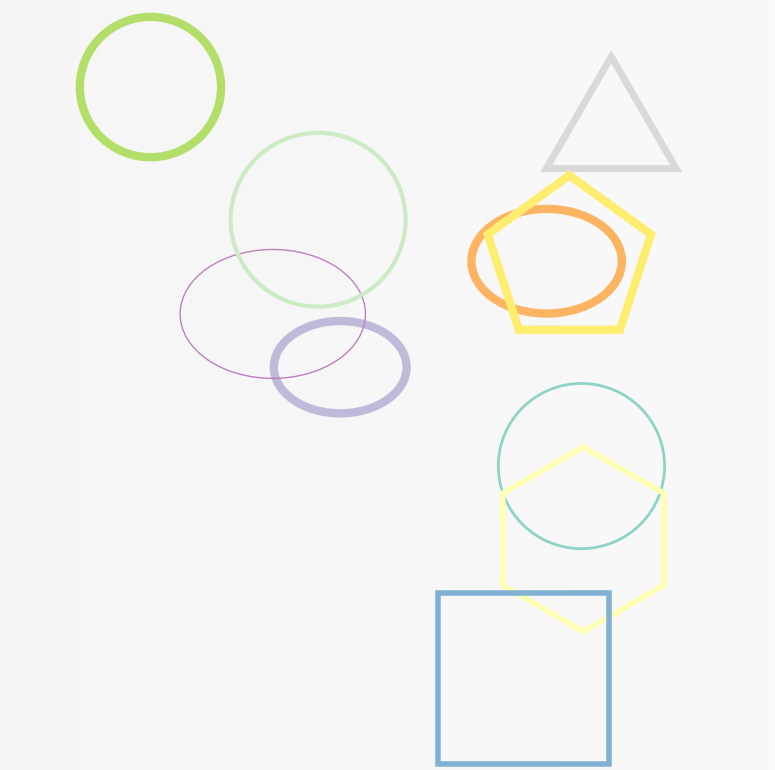[{"shape": "circle", "thickness": 1, "radius": 0.54, "center": [0.75, 0.395]}, {"shape": "hexagon", "thickness": 2, "radius": 0.6, "center": [0.753, 0.3]}, {"shape": "oval", "thickness": 3, "radius": 0.43, "center": [0.439, 0.523]}, {"shape": "square", "thickness": 2, "radius": 0.55, "center": [0.676, 0.119]}, {"shape": "oval", "thickness": 3, "radius": 0.49, "center": [0.705, 0.661]}, {"shape": "circle", "thickness": 3, "radius": 0.46, "center": [0.194, 0.887]}, {"shape": "triangle", "thickness": 2.5, "radius": 0.48, "center": [0.789, 0.829]}, {"shape": "oval", "thickness": 0.5, "radius": 0.6, "center": [0.352, 0.592]}, {"shape": "circle", "thickness": 1.5, "radius": 0.56, "center": [0.41, 0.715]}, {"shape": "pentagon", "thickness": 3, "radius": 0.55, "center": [0.735, 0.661]}]